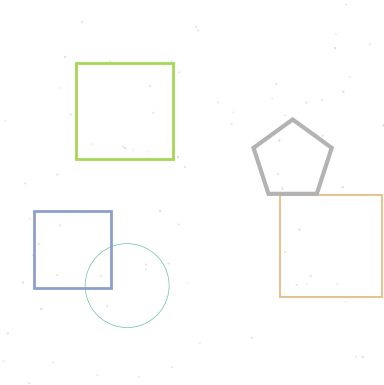[{"shape": "circle", "thickness": 0.5, "radius": 0.54, "center": [0.33, 0.258]}, {"shape": "square", "thickness": 2, "radius": 0.5, "center": [0.188, 0.351]}, {"shape": "square", "thickness": 2, "radius": 0.62, "center": [0.323, 0.712]}, {"shape": "square", "thickness": 1.5, "radius": 0.66, "center": [0.859, 0.361]}, {"shape": "pentagon", "thickness": 3, "radius": 0.53, "center": [0.76, 0.583]}]